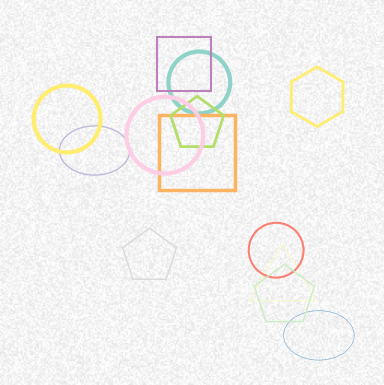[{"shape": "circle", "thickness": 3, "radius": 0.4, "center": [0.518, 0.786]}, {"shape": "triangle", "thickness": 0.5, "radius": 0.5, "center": [0.733, 0.268]}, {"shape": "oval", "thickness": 1, "radius": 0.46, "center": [0.246, 0.609]}, {"shape": "circle", "thickness": 1.5, "radius": 0.36, "center": [0.717, 0.35]}, {"shape": "oval", "thickness": 0.5, "radius": 0.46, "center": [0.828, 0.129]}, {"shape": "square", "thickness": 2.5, "radius": 0.49, "center": [0.512, 0.604]}, {"shape": "pentagon", "thickness": 2, "radius": 0.36, "center": [0.512, 0.678]}, {"shape": "circle", "thickness": 3, "radius": 0.5, "center": [0.428, 0.649]}, {"shape": "pentagon", "thickness": 1, "radius": 0.37, "center": [0.389, 0.334]}, {"shape": "square", "thickness": 1.5, "radius": 0.35, "center": [0.477, 0.834]}, {"shape": "pentagon", "thickness": 1, "radius": 0.41, "center": [0.739, 0.231]}, {"shape": "circle", "thickness": 3, "radius": 0.43, "center": [0.174, 0.691]}, {"shape": "hexagon", "thickness": 2, "radius": 0.39, "center": [0.824, 0.749]}]